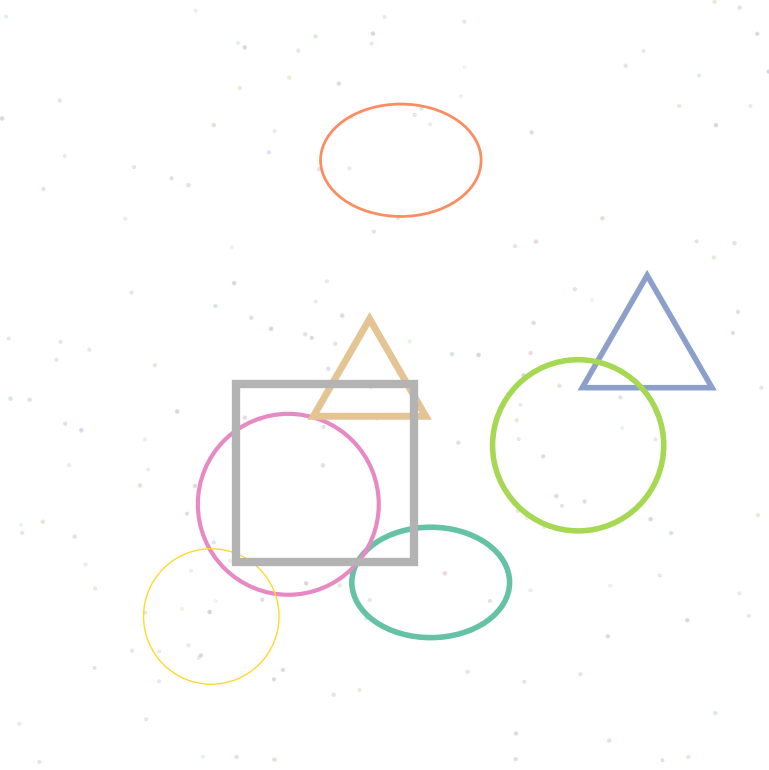[{"shape": "oval", "thickness": 2, "radius": 0.51, "center": [0.559, 0.244]}, {"shape": "oval", "thickness": 1, "radius": 0.52, "center": [0.521, 0.792]}, {"shape": "triangle", "thickness": 2, "radius": 0.49, "center": [0.84, 0.545]}, {"shape": "circle", "thickness": 1.5, "radius": 0.59, "center": [0.374, 0.345]}, {"shape": "circle", "thickness": 2, "radius": 0.56, "center": [0.751, 0.422]}, {"shape": "circle", "thickness": 0.5, "radius": 0.44, "center": [0.274, 0.199]}, {"shape": "triangle", "thickness": 2.5, "radius": 0.42, "center": [0.48, 0.502]}, {"shape": "square", "thickness": 3, "radius": 0.58, "center": [0.422, 0.386]}]